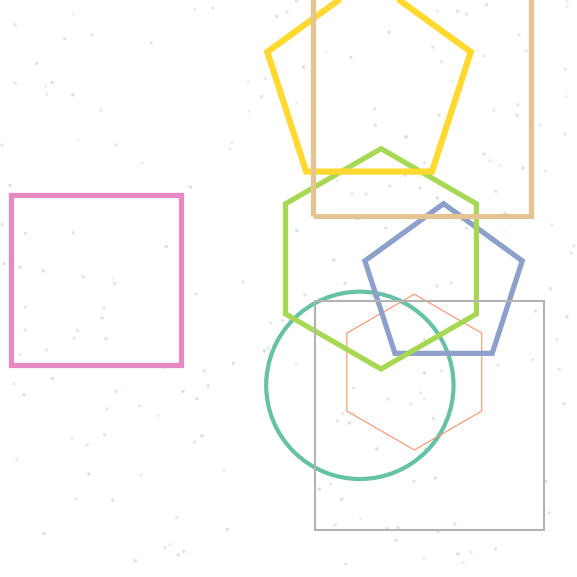[{"shape": "circle", "thickness": 2, "radius": 0.81, "center": [0.623, 0.332]}, {"shape": "hexagon", "thickness": 0.5, "radius": 0.67, "center": [0.717, 0.355]}, {"shape": "pentagon", "thickness": 2.5, "radius": 0.72, "center": [0.768, 0.503]}, {"shape": "square", "thickness": 2.5, "radius": 0.74, "center": [0.166, 0.515]}, {"shape": "hexagon", "thickness": 2.5, "radius": 0.95, "center": [0.66, 0.551]}, {"shape": "pentagon", "thickness": 3, "radius": 0.93, "center": [0.639, 0.852]}, {"shape": "square", "thickness": 2.5, "radius": 0.94, "center": [0.731, 0.813]}, {"shape": "square", "thickness": 1, "radius": 0.99, "center": [0.744, 0.279]}]